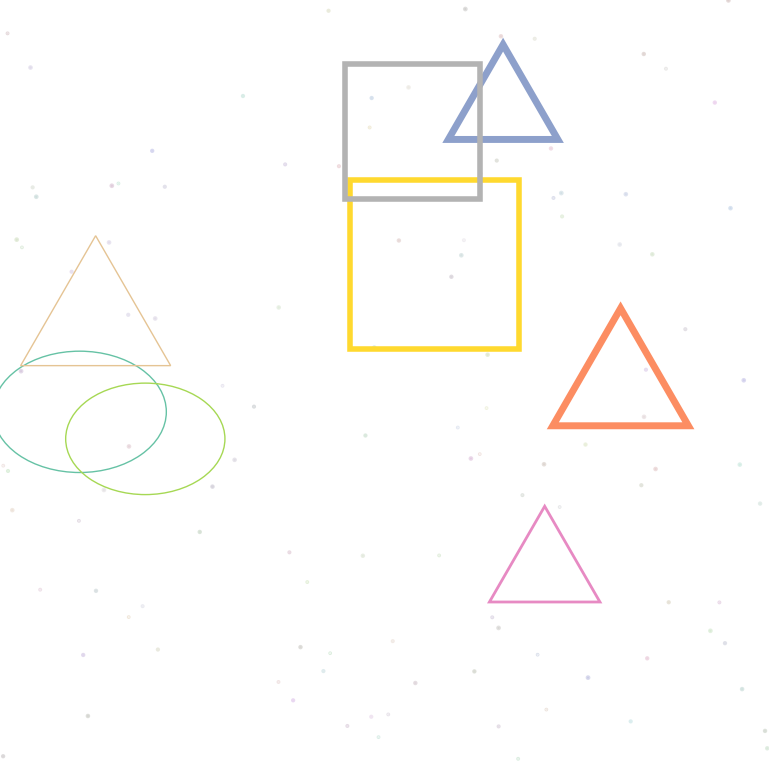[{"shape": "oval", "thickness": 0.5, "radius": 0.56, "center": [0.103, 0.465]}, {"shape": "triangle", "thickness": 2.5, "radius": 0.51, "center": [0.806, 0.498]}, {"shape": "triangle", "thickness": 2.5, "radius": 0.41, "center": [0.653, 0.86]}, {"shape": "triangle", "thickness": 1, "radius": 0.41, "center": [0.707, 0.26]}, {"shape": "oval", "thickness": 0.5, "radius": 0.52, "center": [0.189, 0.43]}, {"shape": "square", "thickness": 2, "radius": 0.55, "center": [0.565, 0.656]}, {"shape": "triangle", "thickness": 0.5, "radius": 0.56, "center": [0.124, 0.581]}, {"shape": "square", "thickness": 2, "radius": 0.44, "center": [0.536, 0.829]}]